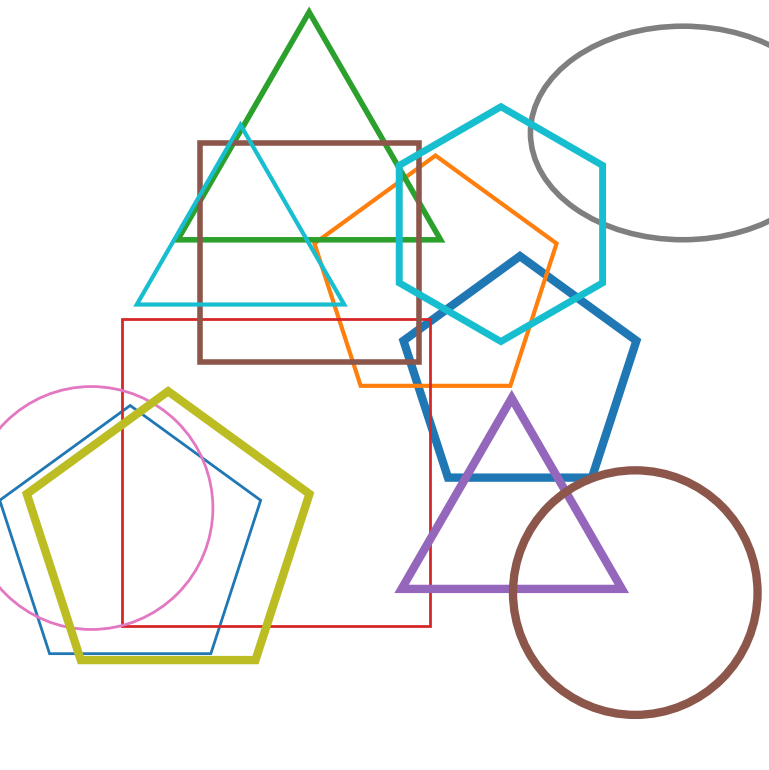[{"shape": "pentagon", "thickness": 1, "radius": 0.89, "center": [0.169, 0.295]}, {"shape": "pentagon", "thickness": 3, "radius": 0.8, "center": [0.675, 0.508]}, {"shape": "pentagon", "thickness": 1.5, "radius": 0.83, "center": [0.566, 0.633]}, {"shape": "triangle", "thickness": 2, "radius": 0.99, "center": [0.401, 0.787]}, {"shape": "square", "thickness": 1, "radius": 1.0, "center": [0.359, 0.386]}, {"shape": "triangle", "thickness": 3, "radius": 0.83, "center": [0.665, 0.318]}, {"shape": "circle", "thickness": 3, "radius": 0.79, "center": [0.825, 0.23]}, {"shape": "square", "thickness": 2, "radius": 0.71, "center": [0.402, 0.672]}, {"shape": "circle", "thickness": 1, "radius": 0.79, "center": [0.119, 0.34]}, {"shape": "oval", "thickness": 2, "radius": 0.99, "center": [0.887, 0.827]}, {"shape": "pentagon", "thickness": 3, "radius": 0.96, "center": [0.218, 0.299]}, {"shape": "hexagon", "thickness": 2.5, "radius": 0.76, "center": [0.651, 0.709]}, {"shape": "triangle", "thickness": 1.5, "radius": 0.78, "center": [0.312, 0.682]}]